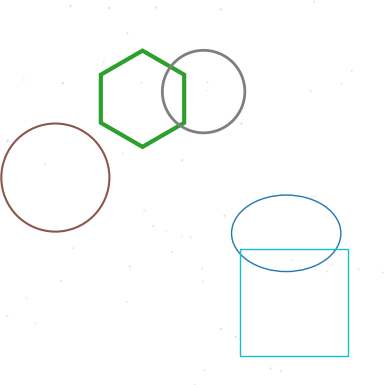[{"shape": "oval", "thickness": 1, "radius": 0.71, "center": [0.743, 0.394]}, {"shape": "hexagon", "thickness": 3, "radius": 0.62, "center": [0.37, 0.743]}, {"shape": "circle", "thickness": 1.5, "radius": 0.7, "center": [0.144, 0.539]}, {"shape": "circle", "thickness": 2, "radius": 0.54, "center": [0.529, 0.762]}, {"shape": "square", "thickness": 1, "radius": 0.7, "center": [0.763, 0.214]}]